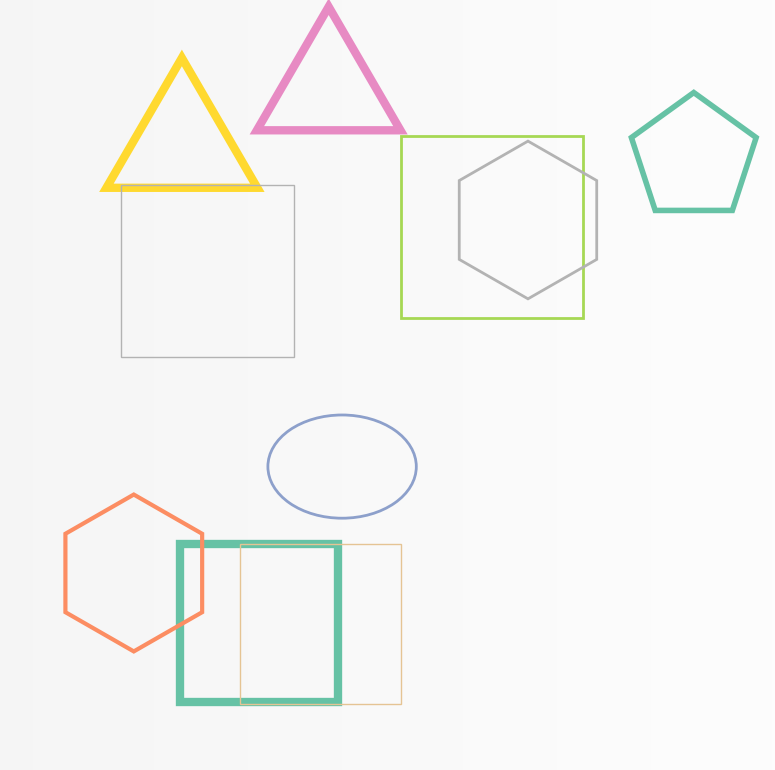[{"shape": "pentagon", "thickness": 2, "radius": 0.42, "center": [0.895, 0.795]}, {"shape": "square", "thickness": 3, "radius": 0.51, "center": [0.334, 0.191]}, {"shape": "hexagon", "thickness": 1.5, "radius": 0.51, "center": [0.173, 0.256]}, {"shape": "oval", "thickness": 1, "radius": 0.48, "center": [0.441, 0.394]}, {"shape": "triangle", "thickness": 3, "radius": 0.53, "center": [0.424, 0.884]}, {"shape": "square", "thickness": 1, "radius": 0.59, "center": [0.635, 0.705]}, {"shape": "triangle", "thickness": 3, "radius": 0.56, "center": [0.235, 0.812]}, {"shape": "square", "thickness": 0.5, "radius": 0.52, "center": [0.414, 0.189]}, {"shape": "square", "thickness": 0.5, "radius": 0.56, "center": [0.267, 0.648]}, {"shape": "hexagon", "thickness": 1, "radius": 0.51, "center": [0.681, 0.714]}]